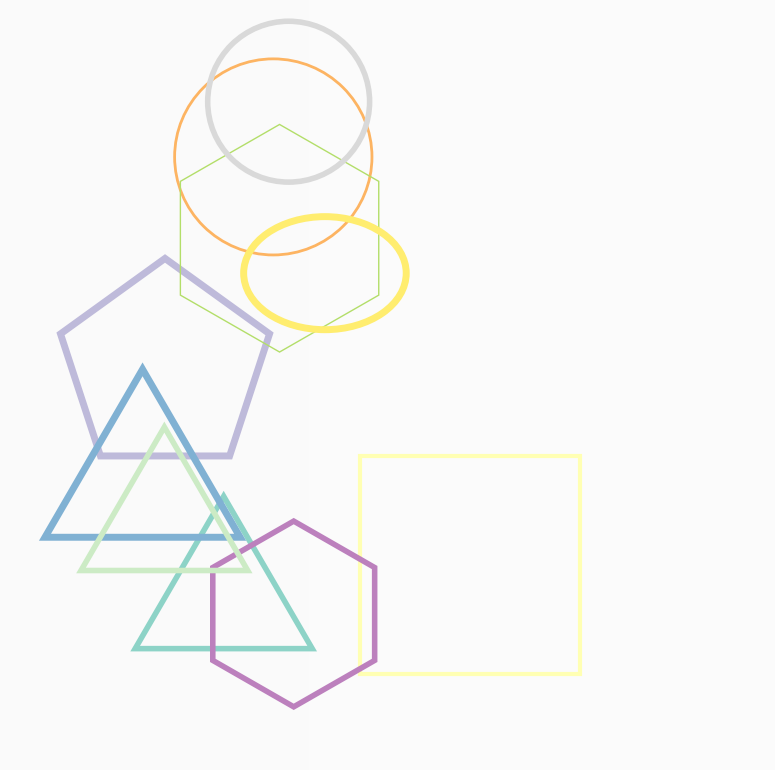[{"shape": "triangle", "thickness": 2, "radius": 0.66, "center": [0.289, 0.224]}, {"shape": "square", "thickness": 1.5, "radius": 0.71, "center": [0.607, 0.266]}, {"shape": "pentagon", "thickness": 2.5, "radius": 0.71, "center": [0.213, 0.523]}, {"shape": "triangle", "thickness": 2.5, "radius": 0.73, "center": [0.184, 0.375]}, {"shape": "circle", "thickness": 1, "radius": 0.64, "center": [0.353, 0.796]}, {"shape": "hexagon", "thickness": 0.5, "radius": 0.74, "center": [0.361, 0.691]}, {"shape": "circle", "thickness": 2, "radius": 0.52, "center": [0.372, 0.868]}, {"shape": "hexagon", "thickness": 2, "radius": 0.6, "center": [0.379, 0.203]}, {"shape": "triangle", "thickness": 2, "radius": 0.62, "center": [0.212, 0.321]}, {"shape": "oval", "thickness": 2.5, "radius": 0.52, "center": [0.419, 0.645]}]